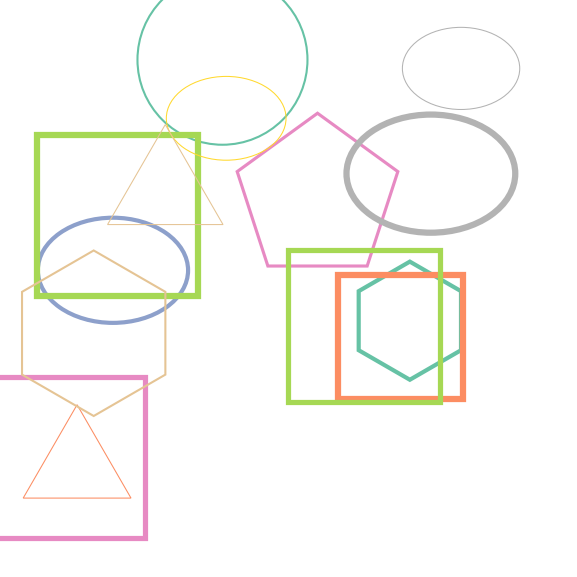[{"shape": "hexagon", "thickness": 2, "radius": 0.51, "center": [0.71, 0.444]}, {"shape": "circle", "thickness": 1, "radius": 0.74, "center": [0.385, 0.896]}, {"shape": "square", "thickness": 3, "radius": 0.54, "center": [0.693, 0.416]}, {"shape": "triangle", "thickness": 0.5, "radius": 0.54, "center": [0.133, 0.191]}, {"shape": "oval", "thickness": 2, "radius": 0.65, "center": [0.196, 0.531]}, {"shape": "square", "thickness": 2.5, "radius": 0.7, "center": [0.111, 0.207]}, {"shape": "pentagon", "thickness": 1.5, "radius": 0.73, "center": [0.55, 0.657]}, {"shape": "square", "thickness": 3, "radius": 0.7, "center": [0.203, 0.626]}, {"shape": "square", "thickness": 2.5, "radius": 0.66, "center": [0.631, 0.434]}, {"shape": "oval", "thickness": 0.5, "radius": 0.52, "center": [0.392, 0.794]}, {"shape": "triangle", "thickness": 0.5, "radius": 0.58, "center": [0.286, 0.668]}, {"shape": "hexagon", "thickness": 1, "radius": 0.72, "center": [0.162, 0.422]}, {"shape": "oval", "thickness": 0.5, "radius": 0.51, "center": [0.798, 0.881]}, {"shape": "oval", "thickness": 3, "radius": 0.73, "center": [0.746, 0.698]}]